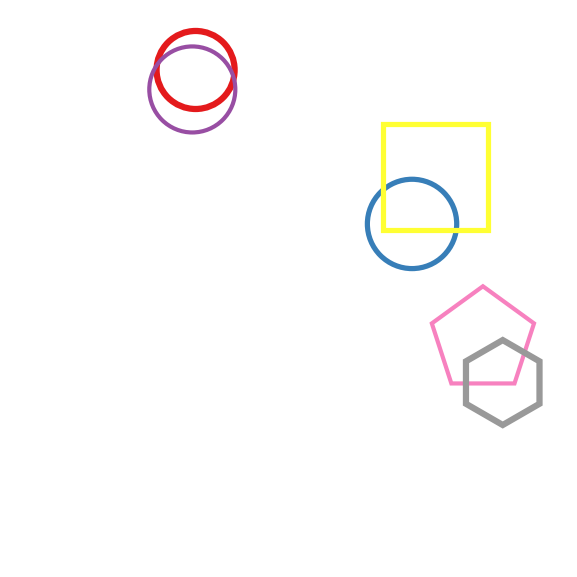[{"shape": "circle", "thickness": 3, "radius": 0.34, "center": [0.339, 0.878]}, {"shape": "circle", "thickness": 2.5, "radius": 0.39, "center": [0.713, 0.611]}, {"shape": "circle", "thickness": 2, "radius": 0.37, "center": [0.333, 0.844]}, {"shape": "square", "thickness": 2.5, "radius": 0.46, "center": [0.754, 0.693]}, {"shape": "pentagon", "thickness": 2, "radius": 0.47, "center": [0.836, 0.41]}, {"shape": "hexagon", "thickness": 3, "radius": 0.37, "center": [0.871, 0.337]}]